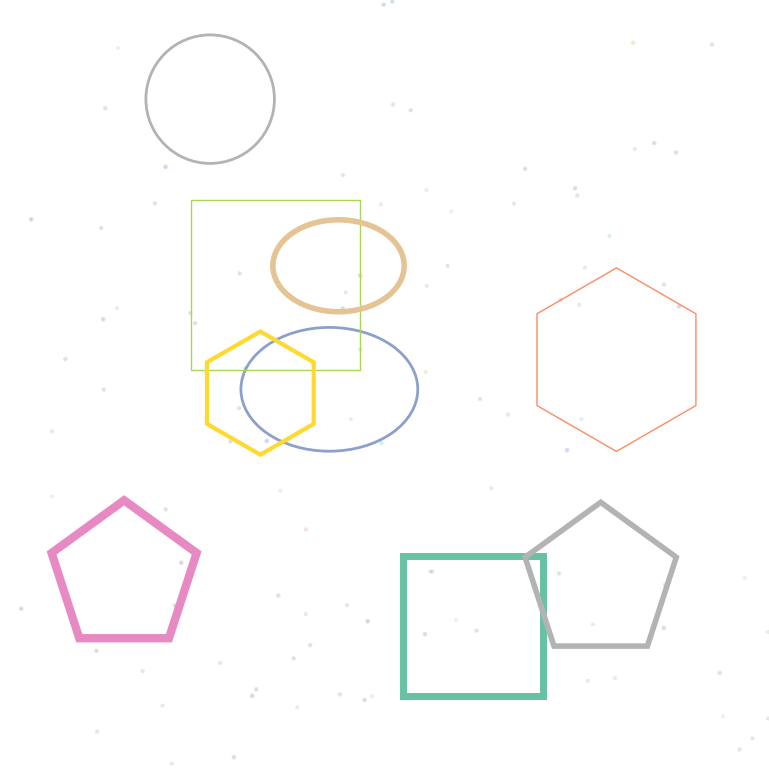[{"shape": "square", "thickness": 2.5, "radius": 0.46, "center": [0.615, 0.187]}, {"shape": "hexagon", "thickness": 0.5, "radius": 0.6, "center": [0.801, 0.533]}, {"shape": "oval", "thickness": 1, "radius": 0.57, "center": [0.428, 0.494]}, {"shape": "pentagon", "thickness": 3, "radius": 0.5, "center": [0.161, 0.251]}, {"shape": "square", "thickness": 0.5, "radius": 0.55, "center": [0.358, 0.63]}, {"shape": "hexagon", "thickness": 1.5, "radius": 0.4, "center": [0.338, 0.49]}, {"shape": "oval", "thickness": 2, "radius": 0.43, "center": [0.44, 0.655]}, {"shape": "circle", "thickness": 1, "radius": 0.42, "center": [0.273, 0.871]}, {"shape": "pentagon", "thickness": 2, "radius": 0.52, "center": [0.78, 0.244]}]